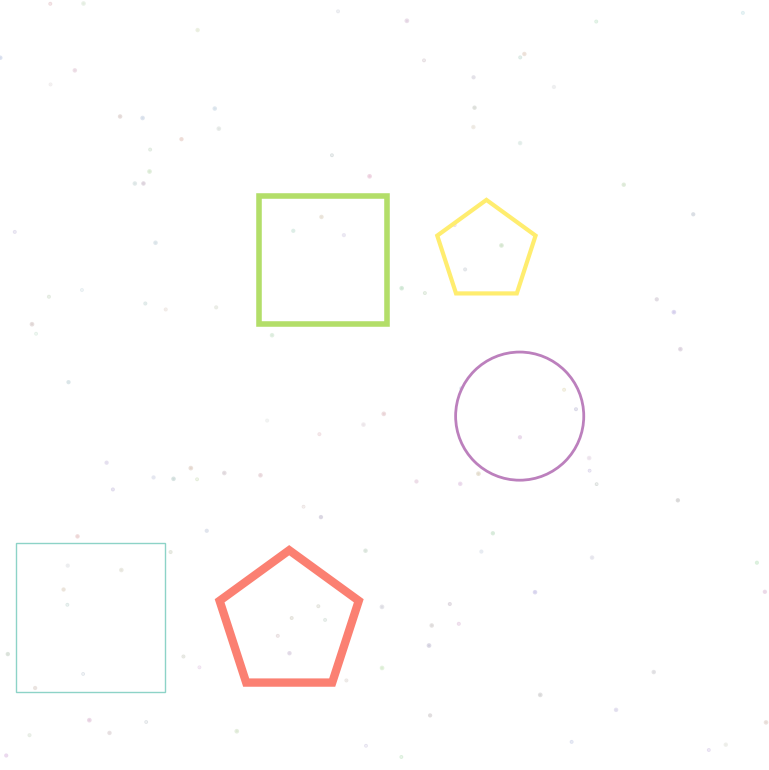[{"shape": "square", "thickness": 0.5, "radius": 0.48, "center": [0.118, 0.198]}, {"shape": "pentagon", "thickness": 3, "radius": 0.48, "center": [0.376, 0.19]}, {"shape": "square", "thickness": 2, "radius": 0.41, "center": [0.42, 0.662]}, {"shape": "circle", "thickness": 1, "radius": 0.42, "center": [0.675, 0.46]}, {"shape": "pentagon", "thickness": 1.5, "radius": 0.34, "center": [0.632, 0.673]}]